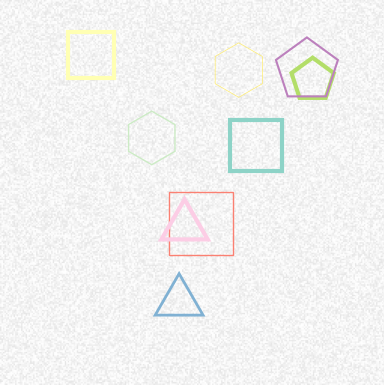[{"shape": "square", "thickness": 3, "radius": 0.33, "center": [0.665, 0.622]}, {"shape": "square", "thickness": 3, "radius": 0.3, "center": [0.236, 0.858]}, {"shape": "square", "thickness": 1, "radius": 0.41, "center": [0.523, 0.419]}, {"shape": "triangle", "thickness": 2, "radius": 0.36, "center": [0.465, 0.217]}, {"shape": "pentagon", "thickness": 3, "radius": 0.29, "center": [0.812, 0.792]}, {"shape": "triangle", "thickness": 3, "radius": 0.35, "center": [0.479, 0.413]}, {"shape": "pentagon", "thickness": 1.5, "radius": 0.42, "center": [0.797, 0.818]}, {"shape": "hexagon", "thickness": 1, "radius": 0.35, "center": [0.394, 0.642]}, {"shape": "hexagon", "thickness": 0.5, "radius": 0.35, "center": [0.62, 0.818]}]